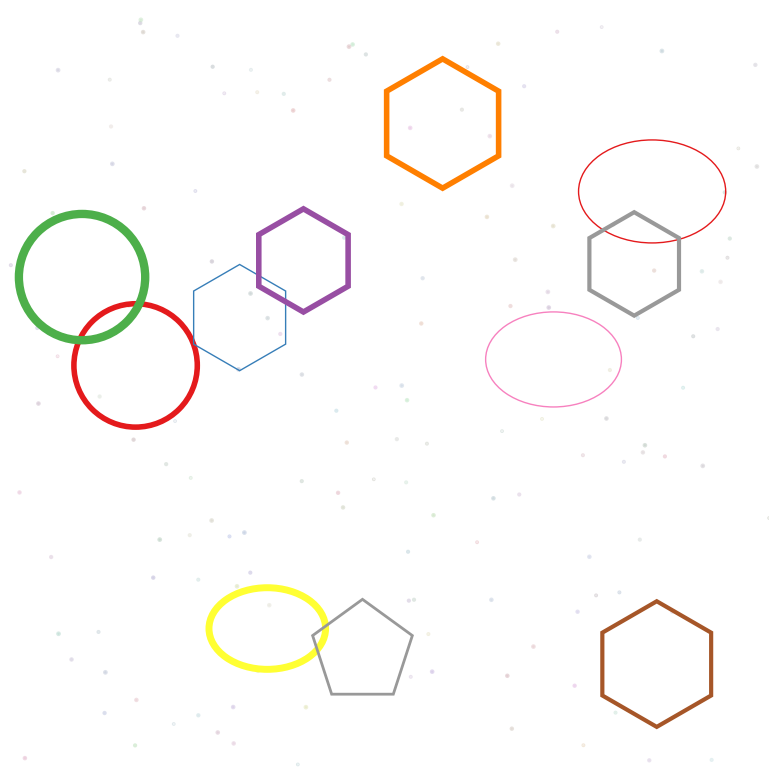[{"shape": "oval", "thickness": 0.5, "radius": 0.48, "center": [0.847, 0.751]}, {"shape": "circle", "thickness": 2, "radius": 0.4, "center": [0.176, 0.525]}, {"shape": "hexagon", "thickness": 0.5, "radius": 0.34, "center": [0.311, 0.588]}, {"shape": "circle", "thickness": 3, "radius": 0.41, "center": [0.107, 0.64]}, {"shape": "hexagon", "thickness": 2, "radius": 0.33, "center": [0.394, 0.662]}, {"shape": "hexagon", "thickness": 2, "radius": 0.42, "center": [0.575, 0.84]}, {"shape": "oval", "thickness": 2.5, "radius": 0.38, "center": [0.347, 0.184]}, {"shape": "hexagon", "thickness": 1.5, "radius": 0.41, "center": [0.853, 0.138]}, {"shape": "oval", "thickness": 0.5, "radius": 0.44, "center": [0.719, 0.533]}, {"shape": "pentagon", "thickness": 1, "radius": 0.34, "center": [0.471, 0.154]}, {"shape": "hexagon", "thickness": 1.5, "radius": 0.34, "center": [0.824, 0.657]}]